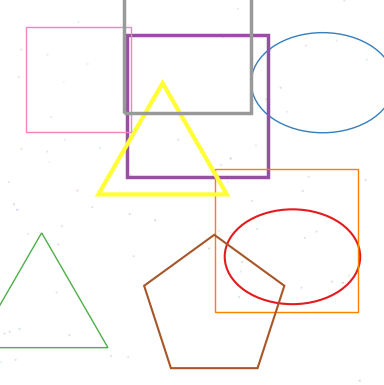[{"shape": "oval", "thickness": 1.5, "radius": 0.88, "center": [0.76, 0.333]}, {"shape": "oval", "thickness": 1, "radius": 0.93, "center": [0.838, 0.785]}, {"shape": "triangle", "thickness": 1, "radius": 0.99, "center": [0.108, 0.196]}, {"shape": "square", "thickness": 2.5, "radius": 0.92, "center": [0.513, 0.724]}, {"shape": "square", "thickness": 1, "radius": 0.93, "center": [0.744, 0.375]}, {"shape": "triangle", "thickness": 3, "radius": 0.96, "center": [0.422, 0.591]}, {"shape": "pentagon", "thickness": 1.5, "radius": 0.96, "center": [0.556, 0.199]}, {"shape": "square", "thickness": 1, "radius": 0.68, "center": [0.204, 0.793]}, {"shape": "square", "thickness": 2.5, "radius": 0.83, "center": [0.487, 0.872]}]